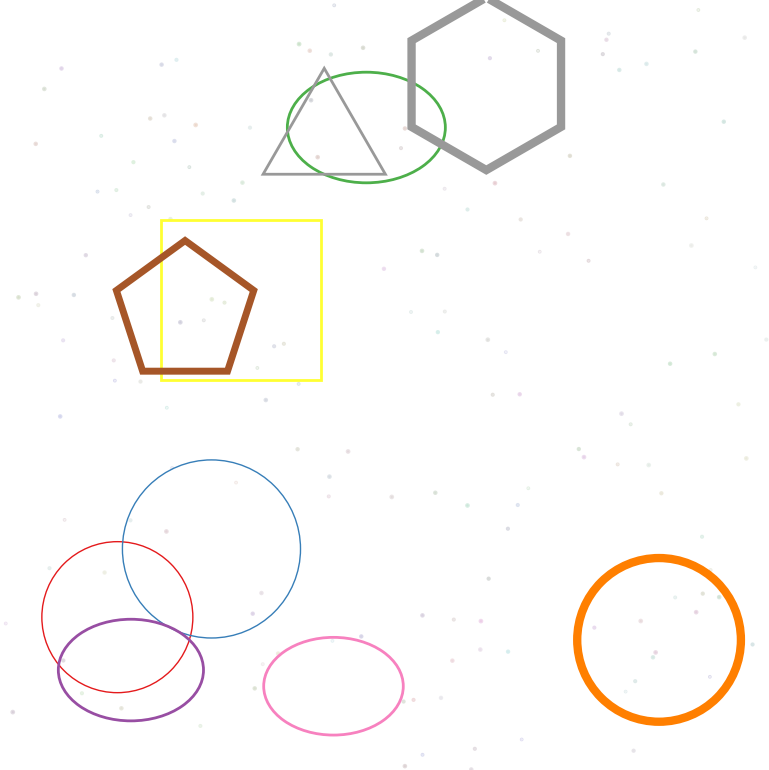[{"shape": "circle", "thickness": 0.5, "radius": 0.49, "center": [0.152, 0.198]}, {"shape": "circle", "thickness": 0.5, "radius": 0.58, "center": [0.275, 0.287]}, {"shape": "oval", "thickness": 1, "radius": 0.51, "center": [0.476, 0.834]}, {"shape": "oval", "thickness": 1, "radius": 0.47, "center": [0.17, 0.13]}, {"shape": "circle", "thickness": 3, "radius": 0.53, "center": [0.856, 0.169]}, {"shape": "square", "thickness": 1, "radius": 0.52, "center": [0.313, 0.61]}, {"shape": "pentagon", "thickness": 2.5, "radius": 0.47, "center": [0.24, 0.594]}, {"shape": "oval", "thickness": 1, "radius": 0.45, "center": [0.433, 0.109]}, {"shape": "hexagon", "thickness": 3, "radius": 0.56, "center": [0.632, 0.891]}, {"shape": "triangle", "thickness": 1, "radius": 0.46, "center": [0.421, 0.82]}]